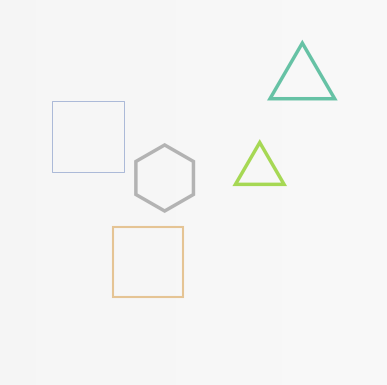[{"shape": "triangle", "thickness": 2.5, "radius": 0.48, "center": [0.78, 0.792]}, {"shape": "square", "thickness": 0.5, "radius": 0.46, "center": [0.226, 0.645]}, {"shape": "triangle", "thickness": 2.5, "radius": 0.36, "center": [0.67, 0.557]}, {"shape": "square", "thickness": 1.5, "radius": 0.45, "center": [0.381, 0.319]}, {"shape": "hexagon", "thickness": 2.5, "radius": 0.43, "center": [0.425, 0.538]}]